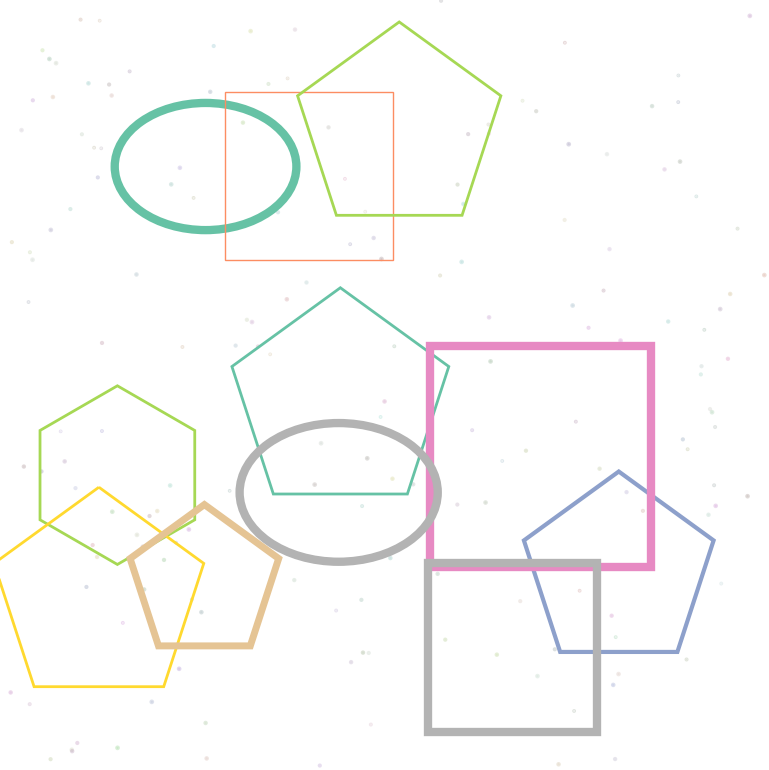[{"shape": "pentagon", "thickness": 1, "radius": 0.74, "center": [0.442, 0.478]}, {"shape": "oval", "thickness": 3, "radius": 0.59, "center": [0.267, 0.784]}, {"shape": "square", "thickness": 0.5, "radius": 0.54, "center": [0.401, 0.772]}, {"shape": "pentagon", "thickness": 1.5, "radius": 0.65, "center": [0.804, 0.258]}, {"shape": "square", "thickness": 3, "radius": 0.72, "center": [0.702, 0.407]}, {"shape": "hexagon", "thickness": 1, "radius": 0.58, "center": [0.152, 0.383]}, {"shape": "pentagon", "thickness": 1, "radius": 0.69, "center": [0.518, 0.833]}, {"shape": "pentagon", "thickness": 1, "radius": 0.72, "center": [0.128, 0.224]}, {"shape": "pentagon", "thickness": 2.5, "radius": 0.51, "center": [0.265, 0.243]}, {"shape": "oval", "thickness": 3, "radius": 0.64, "center": [0.44, 0.361]}, {"shape": "square", "thickness": 3, "radius": 0.55, "center": [0.666, 0.159]}]